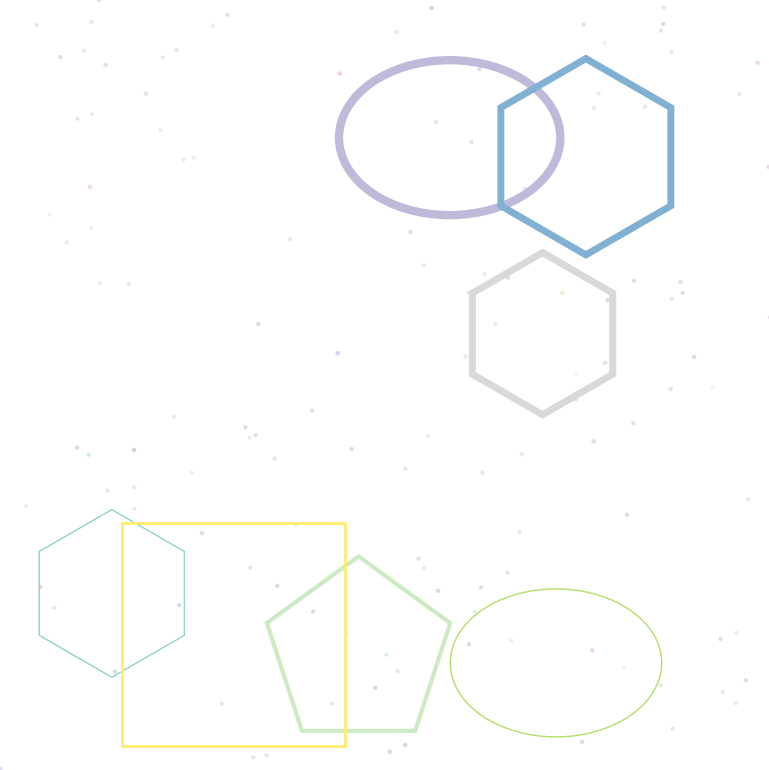[{"shape": "hexagon", "thickness": 0.5, "radius": 0.54, "center": [0.145, 0.229]}, {"shape": "oval", "thickness": 3, "radius": 0.72, "center": [0.584, 0.821]}, {"shape": "hexagon", "thickness": 2.5, "radius": 0.64, "center": [0.761, 0.796]}, {"shape": "oval", "thickness": 0.5, "radius": 0.69, "center": [0.722, 0.139]}, {"shape": "hexagon", "thickness": 2.5, "radius": 0.53, "center": [0.705, 0.567]}, {"shape": "pentagon", "thickness": 1.5, "radius": 0.63, "center": [0.466, 0.152]}, {"shape": "square", "thickness": 1, "radius": 0.72, "center": [0.303, 0.176]}]